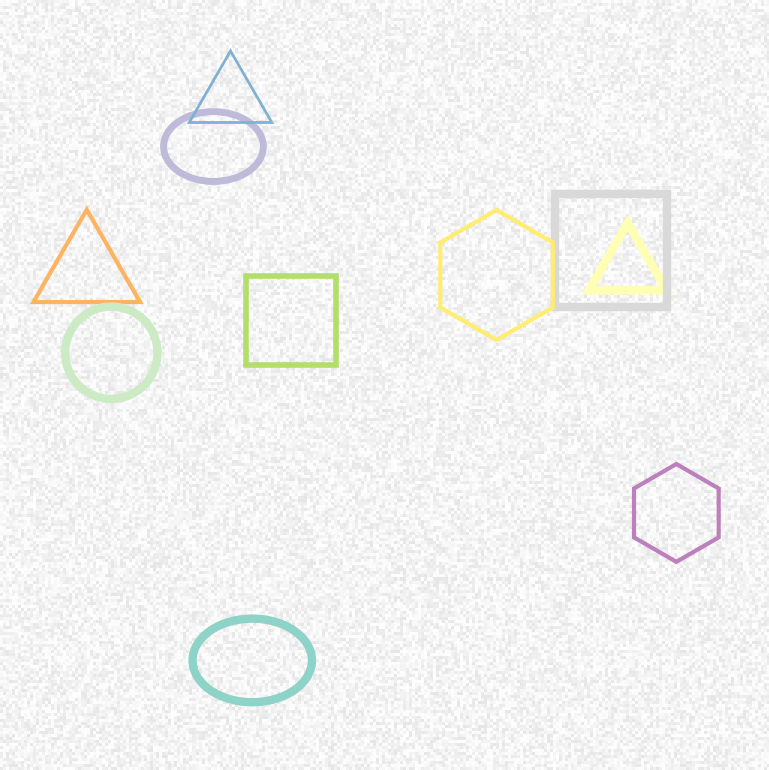[{"shape": "oval", "thickness": 3, "radius": 0.39, "center": [0.328, 0.142]}, {"shape": "triangle", "thickness": 3, "radius": 0.29, "center": [0.815, 0.652]}, {"shape": "oval", "thickness": 2.5, "radius": 0.32, "center": [0.277, 0.81]}, {"shape": "triangle", "thickness": 1, "radius": 0.31, "center": [0.299, 0.872]}, {"shape": "triangle", "thickness": 1.5, "radius": 0.4, "center": [0.113, 0.648]}, {"shape": "square", "thickness": 2, "radius": 0.29, "center": [0.378, 0.584]}, {"shape": "square", "thickness": 3, "radius": 0.37, "center": [0.794, 0.675]}, {"shape": "hexagon", "thickness": 1.5, "radius": 0.32, "center": [0.878, 0.334]}, {"shape": "circle", "thickness": 3, "radius": 0.3, "center": [0.145, 0.542]}, {"shape": "hexagon", "thickness": 1.5, "radius": 0.42, "center": [0.645, 0.643]}]